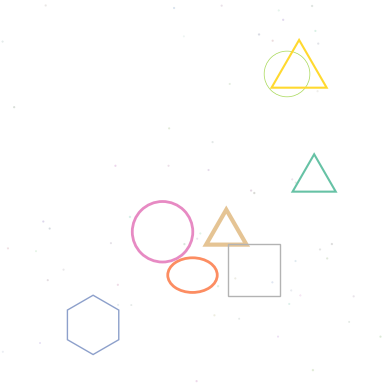[{"shape": "triangle", "thickness": 1.5, "radius": 0.32, "center": [0.816, 0.535]}, {"shape": "oval", "thickness": 2, "radius": 0.32, "center": [0.5, 0.285]}, {"shape": "hexagon", "thickness": 1, "radius": 0.39, "center": [0.242, 0.156]}, {"shape": "circle", "thickness": 2, "radius": 0.39, "center": [0.422, 0.398]}, {"shape": "circle", "thickness": 0.5, "radius": 0.3, "center": [0.746, 0.808]}, {"shape": "triangle", "thickness": 1.5, "radius": 0.41, "center": [0.777, 0.814]}, {"shape": "triangle", "thickness": 3, "radius": 0.3, "center": [0.588, 0.395]}, {"shape": "square", "thickness": 1, "radius": 0.34, "center": [0.659, 0.299]}]